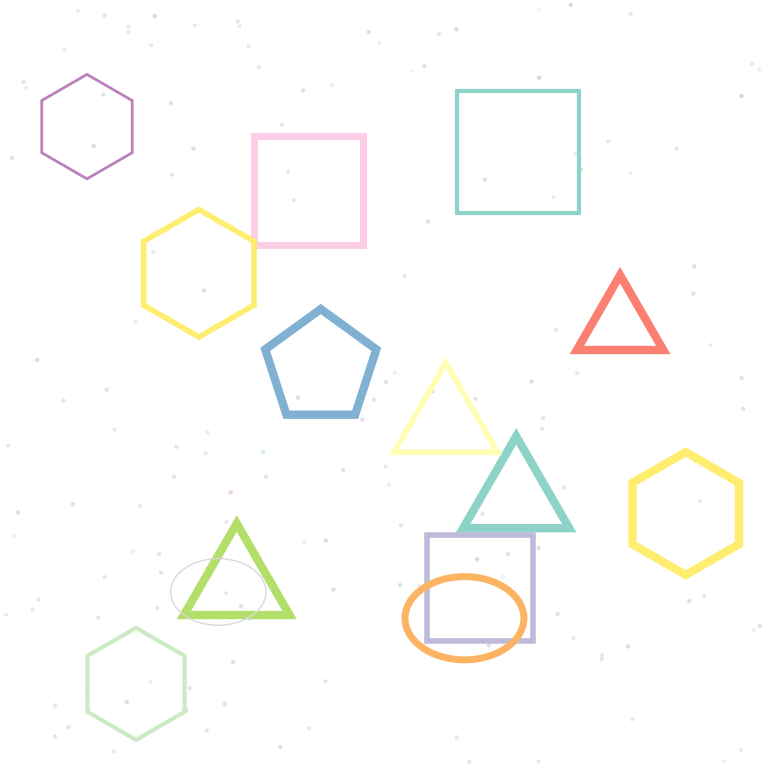[{"shape": "triangle", "thickness": 3, "radius": 0.4, "center": [0.67, 0.354]}, {"shape": "square", "thickness": 1.5, "radius": 0.4, "center": [0.672, 0.802]}, {"shape": "triangle", "thickness": 2, "radius": 0.39, "center": [0.579, 0.452]}, {"shape": "square", "thickness": 2, "radius": 0.35, "center": [0.624, 0.236]}, {"shape": "triangle", "thickness": 3, "radius": 0.32, "center": [0.805, 0.578]}, {"shape": "pentagon", "thickness": 3, "radius": 0.38, "center": [0.417, 0.523]}, {"shape": "oval", "thickness": 2.5, "radius": 0.39, "center": [0.603, 0.197]}, {"shape": "triangle", "thickness": 3, "radius": 0.4, "center": [0.307, 0.241]}, {"shape": "square", "thickness": 2.5, "radius": 0.35, "center": [0.401, 0.752]}, {"shape": "oval", "thickness": 0.5, "radius": 0.31, "center": [0.284, 0.231]}, {"shape": "hexagon", "thickness": 1, "radius": 0.34, "center": [0.113, 0.836]}, {"shape": "hexagon", "thickness": 1.5, "radius": 0.36, "center": [0.177, 0.112]}, {"shape": "hexagon", "thickness": 3, "radius": 0.4, "center": [0.891, 0.333]}, {"shape": "hexagon", "thickness": 2, "radius": 0.41, "center": [0.258, 0.645]}]